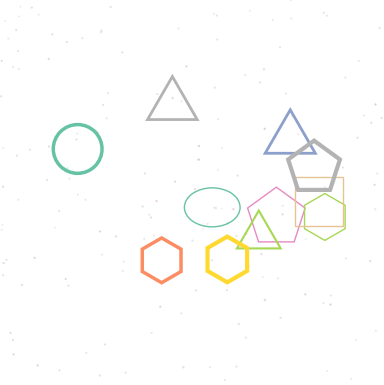[{"shape": "oval", "thickness": 1, "radius": 0.36, "center": [0.551, 0.461]}, {"shape": "circle", "thickness": 2.5, "radius": 0.32, "center": [0.202, 0.613]}, {"shape": "hexagon", "thickness": 2.5, "radius": 0.29, "center": [0.42, 0.324]}, {"shape": "triangle", "thickness": 2, "radius": 0.38, "center": [0.754, 0.64]}, {"shape": "pentagon", "thickness": 1, "radius": 0.39, "center": [0.718, 0.435]}, {"shape": "hexagon", "thickness": 1, "radius": 0.3, "center": [0.844, 0.436]}, {"shape": "triangle", "thickness": 1.5, "radius": 0.33, "center": [0.672, 0.388]}, {"shape": "hexagon", "thickness": 3, "radius": 0.3, "center": [0.59, 0.326]}, {"shape": "square", "thickness": 1, "radius": 0.31, "center": [0.828, 0.477]}, {"shape": "pentagon", "thickness": 3, "radius": 0.35, "center": [0.816, 0.564]}, {"shape": "triangle", "thickness": 2, "radius": 0.37, "center": [0.448, 0.727]}]